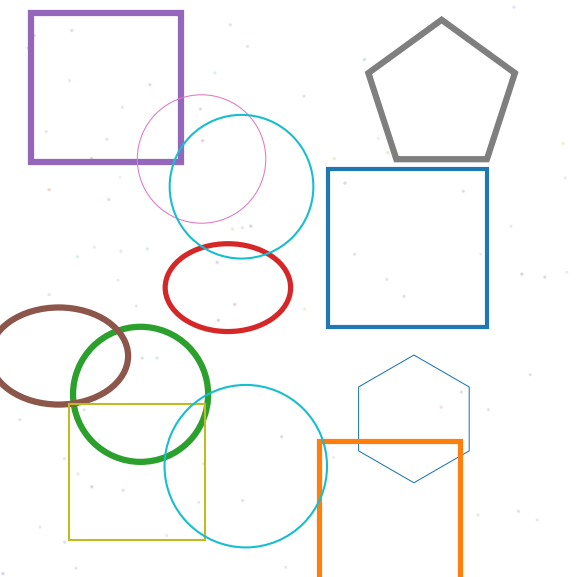[{"shape": "square", "thickness": 2, "radius": 0.69, "center": [0.706, 0.57]}, {"shape": "hexagon", "thickness": 0.5, "radius": 0.55, "center": [0.717, 0.274]}, {"shape": "square", "thickness": 2.5, "radius": 0.61, "center": [0.675, 0.114]}, {"shape": "circle", "thickness": 3, "radius": 0.58, "center": [0.243, 0.316]}, {"shape": "oval", "thickness": 2.5, "radius": 0.54, "center": [0.395, 0.501]}, {"shape": "square", "thickness": 3, "radius": 0.65, "center": [0.183, 0.847]}, {"shape": "oval", "thickness": 3, "radius": 0.6, "center": [0.102, 0.383]}, {"shape": "circle", "thickness": 0.5, "radius": 0.56, "center": [0.349, 0.724]}, {"shape": "pentagon", "thickness": 3, "radius": 0.67, "center": [0.765, 0.831]}, {"shape": "square", "thickness": 1, "radius": 0.59, "center": [0.237, 0.181]}, {"shape": "circle", "thickness": 1, "radius": 0.7, "center": [0.426, 0.192]}, {"shape": "circle", "thickness": 1, "radius": 0.62, "center": [0.418, 0.676]}]